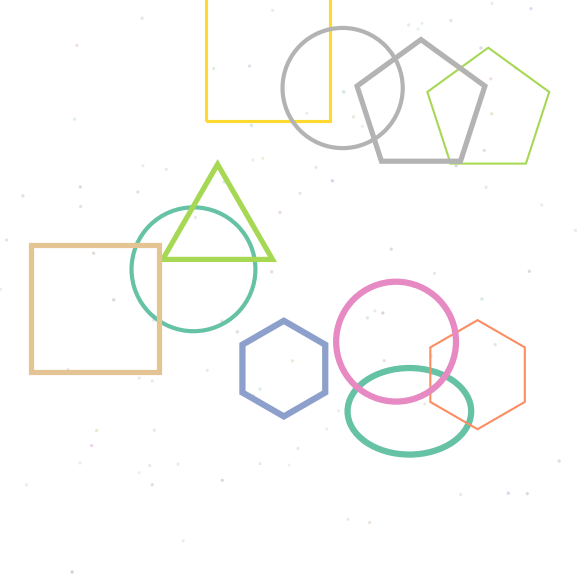[{"shape": "circle", "thickness": 2, "radius": 0.54, "center": [0.335, 0.533]}, {"shape": "oval", "thickness": 3, "radius": 0.54, "center": [0.709, 0.287]}, {"shape": "hexagon", "thickness": 1, "radius": 0.47, "center": [0.827, 0.35]}, {"shape": "hexagon", "thickness": 3, "radius": 0.41, "center": [0.492, 0.361]}, {"shape": "circle", "thickness": 3, "radius": 0.52, "center": [0.686, 0.408]}, {"shape": "pentagon", "thickness": 1, "radius": 0.55, "center": [0.846, 0.806]}, {"shape": "triangle", "thickness": 2.5, "radius": 0.55, "center": [0.377, 0.605]}, {"shape": "square", "thickness": 1.5, "radius": 0.53, "center": [0.464, 0.897]}, {"shape": "square", "thickness": 2.5, "radius": 0.55, "center": [0.164, 0.465]}, {"shape": "circle", "thickness": 2, "radius": 0.52, "center": [0.593, 0.847]}, {"shape": "pentagon", "thickness": 2.5, "radius": 0.58, "center": [0.729, 0.814]}]